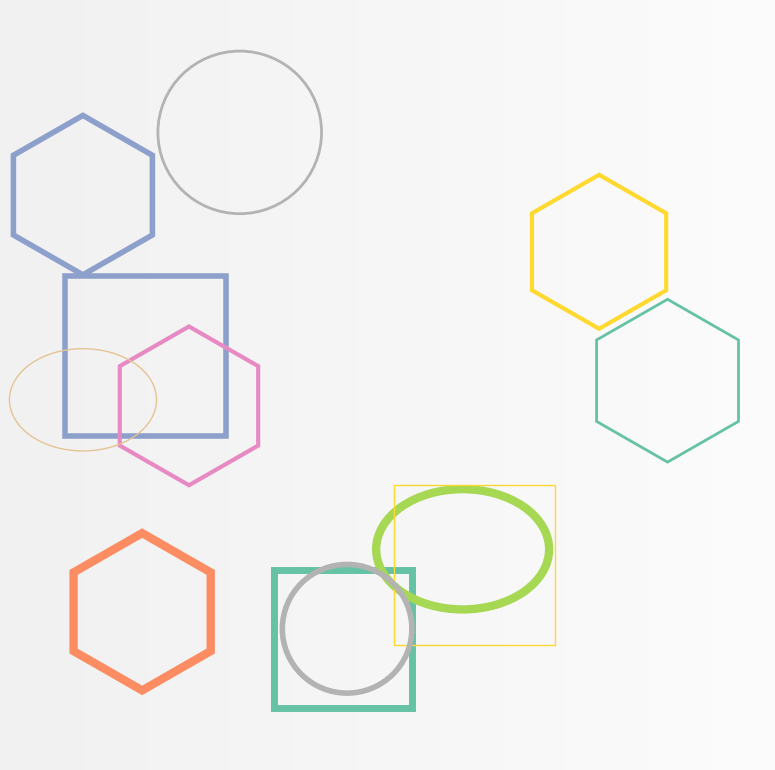[{"shape": "square", "thickness": 2.5, "radius": 0.45, "center": [0.443, 0.17]}, {"shape": "hexagon", "thickness": 1, "radius": 0.53, "center": [0.861, 0.506]}, {"shape": "hexagon", "thickness": 3, "radius": 0.51, "center": [0.183, 0.206]}, {"shape": "square", "thickness": 2, "radius": 0.52, "center": [0.188, 0.538]}, {"shape": "hexagon", "thickness": 2, "radius": 0.52, "center": [0.107, 0.747]}, {"shape": "hexagon", "thickness": 1.5, "radius": 0.52, "center": [0.244, 0.473]}, {"shape": "oval", "thickness": 3, "radius": 0.56, "center": [0.597, 0.287]}, {"shape": "square", "thickness": 0.5, "radius": 0.52, "center": [0.612, 0.266]}, {"shape": "hexagon", "thickness": 1.5, "radius": 0.5, "center": [0.773, 0.673]}, {"shape": "oval", "thickness": 0.5, "radius": 0.47, "center": [0.107, 0.481]}, {"shape": "circle", "thickness": 2, "radius": 0.42, "center": [0.448, 0.183]}, {"shape": "circle", "thickness": 1, "radius": 0.53, "center": [0.309, 0.828]}]